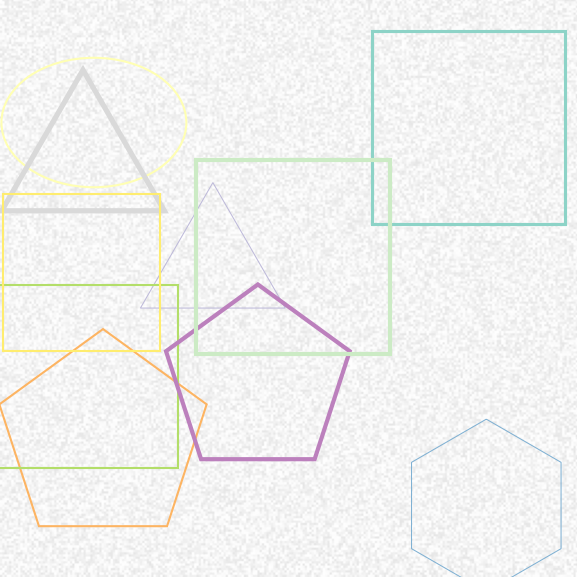[{"shape": "square", "thickness": 1.5, "radius": 0.83, "center": [0.811, 0.778]}, {"shape": "oval", "thickness": 1, "radius": 0.8, "center": [0.163, 0.787]}, {"shape": "triangle", "thickness": 0.5, "radius": 0.72, "center": [0.369, 0.538]}, {"shape": "hexagon", "thickness": 0.5, "radius": 0.75, "center": [0.842, 0.124]}, {"shape": "pentagon", "thickness": 1, "radius": 0.94, "center": [0.178, 0.241]}, {"shape": "square", "thickness": 1, "radius": 0.8, "center": [0.149, 0.347]}, {"shape": "triangle", "thickness": 2.5, "radius": 0.81, "center": [0.144, 0.715]}, {"shape": "pentagon", "thickness": 2, "radius": 0.84, "center": [0.447, 0.339]}, {"shape": "square", "thickness": 2, "radius": 0.84, "center": [0.507, 0.554]}, {"shape": "square", "thickness": 1, "radius": 0.68, "center": [0.141, 0.527]}]